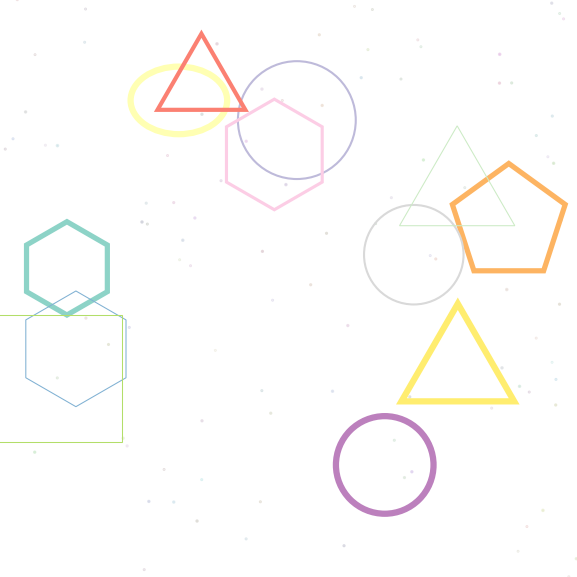[{"shape": "hexagon", "thickness": 2.5, "radius": 0.4, "center": [0.116, 0.534]}, {"shape": "oval", "thickness": 3, "radius": 0.42, "center": [0.31, 0.825]}, {"shape": "circle", "thickness": 1, "radius": 0.51, "center": [0.514, 0.791]}, {"shape": "triangle", "thickness": 2, "radius": 0.44, "center": [0.349, 0.853]}, {"shape": "hexagon", "thickness": 0.5, "radius": 0.5, "center": [0.131, 0.395]}, {"shape": "pentagon", "thickness": 2.5, "radius": 0.51, "center": [0.881, 0.613]}, {"shape": "square", "thickness": 0.5, "radius": 0.55, "center": [0.102, 0.344]}, {"shape": "hexagon", "thickness": 1.5, "radius": 0.48, "center": [0.475, 0.732]}, {"shape": "circle", "thickness": 1, "radius": 0.43, "center": [0.717, 0.558]}, {"shape": "circle", "thickness": 3, "radius": 0.42, "center": [0.666, 0.194]}, {"shape": "triangle", "thickness": 0.5, "radius": 0.58, "center": [0.792, 0.666]}, {"shape": "triangle", "thickness": 3, "radius": 0.56, "center": [0.793, 0.36]}]